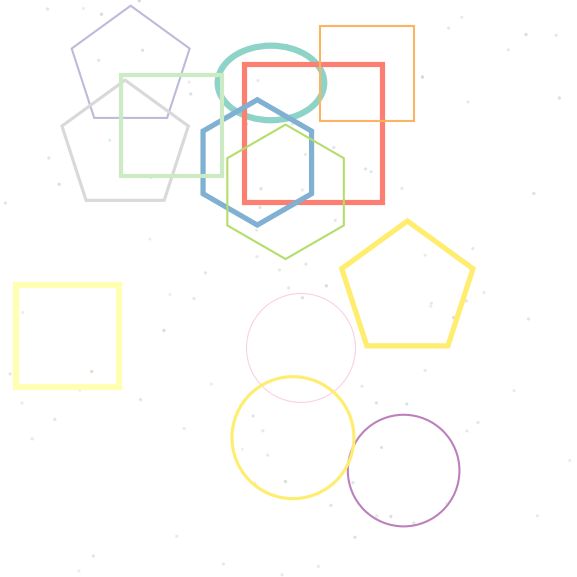[{"shape": "oval", "thickness": 3, "radius": 0.46, "center": [0.469, 0.856]}, {"shape": "square", "thickness": 3, "radius": 0.44, "center": [0.116, 0.418]}, {"shape": "pentagon", "thickness": 1, "radius": 0.54, "center": [0.226, 0.882]}, {"shape": "square", "thickness": 2.5, "radius": 0.6, "center": [0.543, 0.769]}, {"shape": "hexagon", "thickness": 2.5, "radius": 0.54, "center": [0.446, 0.718]}, {"shape": "square", "thickness": 1, "radius": 0.41, "center": [0.635, 0.872]}, {"shape": "hexagon", "thickness": 1, "radius": 0.58, "center": [0.495, 0.667]}, {"shape": "circle", "thickness": 0.5, "radius": 0.47, "center": [0.521, 0.397]}, {"shape": "pentagon", "thickness": 1.5, "radius": 0.58, "center": [0.217, 0.745]}, {"shape": "circle", "thickness": 1, "radius": 0.48, "center": [0.699, 0.184]}, {"shape": "square", "thickness": 2, "radius": 0.43, "center": [0.297, 0.782]}, {"shape": "circle", "thickness": 1.5, "radius": 0.53, "center": [0.507, 0.241]}, {"shape": "pentagon", "thickness": 2.5, "radius": 0.6, "center": [0.705, 0.497]}]